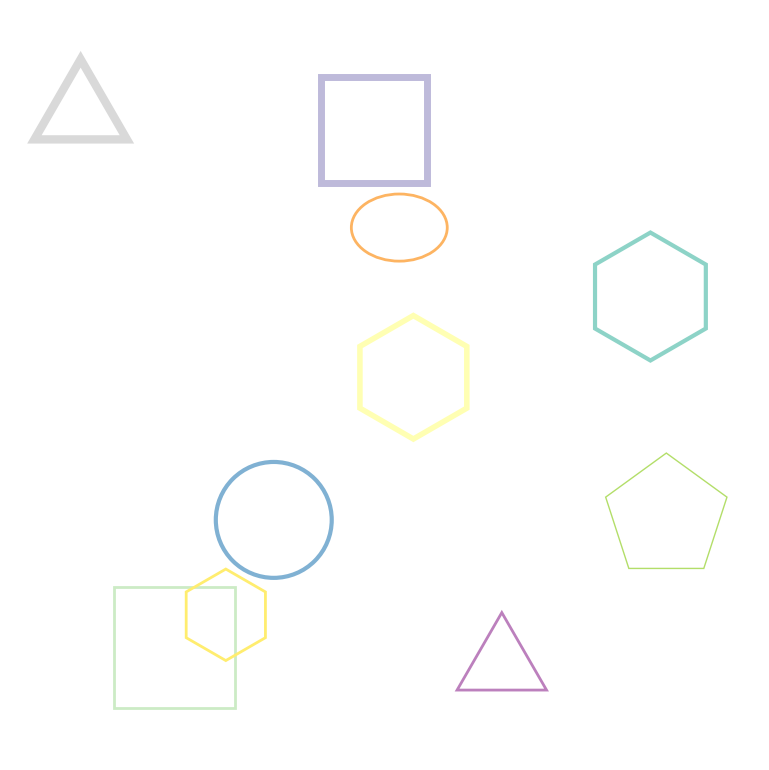[{"shape": "hexagon", "thickness": 1.5, "radius": 0.42, "center": [0.845, 0.615]}, {"shape": "hexagon", "thickness": 2, "radius": 0.4, "center": [0.537, 0.51]}, {"shape": "square", "thickness": 2.5, "radius": 0.34, "center": [0.486, 0.831]}, {"shape": "circle", "thickness": 1.5, "radius": 0.38, "center": [0.356, 0.325]}, {"shape": "oval", "thickness": 1, "radius": 0.31, "center": [0.519, 0.704]}, {"shape": "pentagon", "thickness": 0.5, "radius": 0.41, "center": [0.865, 0.329]}, {"shape": "triangle", "thickness": 3, "radius": 0.35, "center": [0.105, 0.854]}, {"shape": "triangle", "thickness": 1, "radius": 0.34, "center": [0.652, 0.137]}, {"shape": "square", "thickness": 1, "radius": 0.39, "center": [0.226, 0.159]}, {"shape": "hexagon", "thickness": 1, "radius": 0.3, "center": [0.293, 0.202]}]